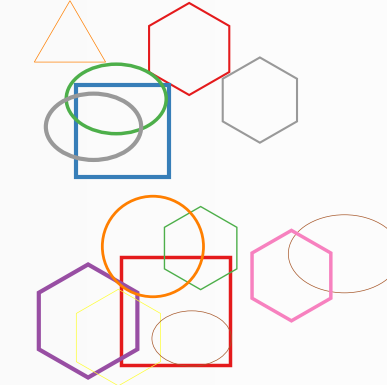[{"shape": "hexagon", "thickness": 1.5, "radius": 0.6, "center": [0.488, 0.873]}, {"shape": "square", "thickness": 2.5, "radius": 0.7, "center": [0.454, 0.191]}, {"shape": "square", "thickness": 3, "radius": 0.6, "center": [0.315, 0.659]}, {"shape": "hexagon", "thickness": 1, "radius": 0.54, "center": [0.518, 0.356]}, {"shape": "oval", "thickness": 2.5, "radius": 0.64, "center": [0.3, 0.743]}, {"shape": "hexagon", "thickness": 3, "radius": 0.73, "center": [0.227, 0.166]}, {"shape": "triangle", "thickness": 0.5, "radius": 0.53, "center": [0.181, 0.892]}, {"shape": "circle", "thickness": 2, "radius": 0.65, "center": [0.395, 0.36]}, {"shape": "hexagon", "thickness": 0.5, "radius": 0.63, "center": [0.306, 0.123]}, {"shape": "oval", "thickness": 0.5, "radius": 0.72, "center": [0.889, 0.341]}, {"shape": "oval", "thickness": 0.5, "radius": 0.51, "center": [0.495, 0.121]}, {"shape": "hexagon", "thickness": 2.5, "radius": 0.59, "center": [0.752, 0.284]}, {"shape": "oval", "thickness": 3, "radius": 0.62, "center": [0.241, 0.671]}, {"shape": "hexagon", "thickness": 1.5, "radius": 0.55, "center": [0.671, 0.74]}]